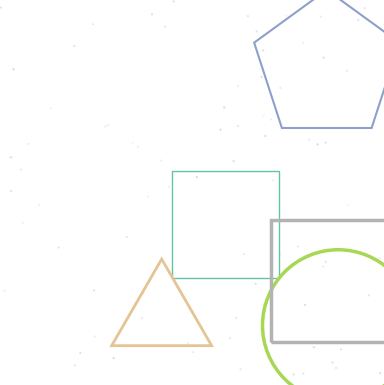[{"shape": "square", "thickness": 1, "radius": 0.69, "center": [0.586, 0.417]}, {"shape": "pentagon", "thickness": 1.5, "radius": 0.99, "center": [0.849, 0.828]}, {"shape": "circle", "thickness": 2.5, "radius": 0.98, "center": [0.878, 0.155]}, {"shape": "triangle", "thickness": 2, "radius": 0.75, "center": [0.42, 0.177]}, {"shape": "square", "thickness": 2.5, "radius": 0.79, "center": [0.863, 0.27]}]